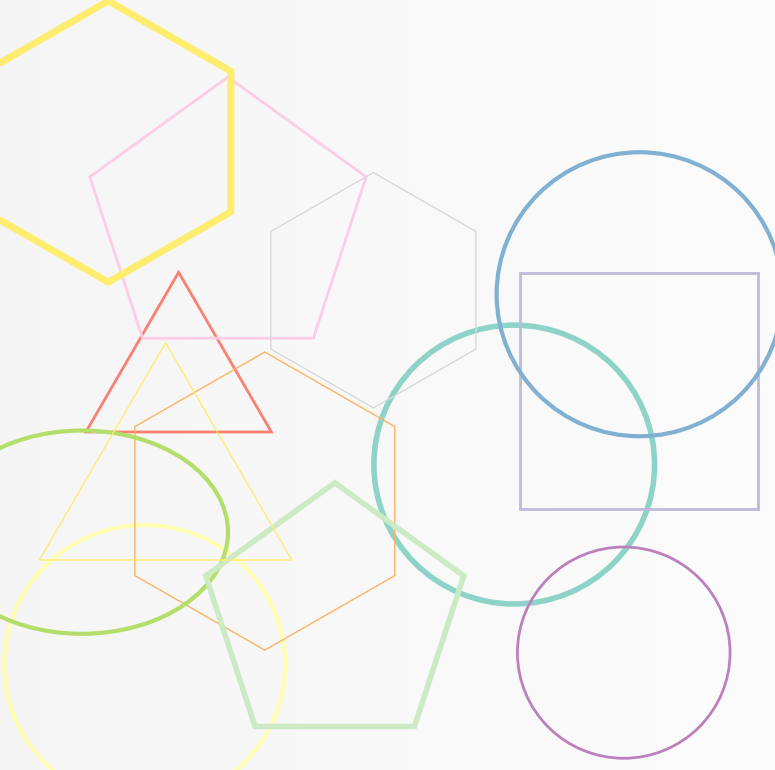[{"shape": "circle", "thickness": 2, "radius": 0.91, "center": [0.663, 0.397]}, {"shape": "circle", "thickness": 1.5, "radius": 0.91, "center": [0.187, 0.137]}, {"shape": "square", "thickness": 1, "radius": 0.77, "center": [0.824, 0.492]}, {"shape": "triangle", "thickness": 1, "radius": 0.69, "center": [0.23, 0.508]}, {"shape": "circle", "thickness": 1.5, "radius": 0.92, "center": [0.825, 0.618]}, {"shape": "hexagon", "thickness": 0.5, "radius": 0.97, "center": [0.342, 0.349]}, {"shape": "oval", "thickness": 1.5, "radius": 0.94, "center": [0.106, 0.309]}, {"shape": "pentagon", "thickness": 1, "radius": 0.94, "center": [0.294, 0.712]}, {"shape": "hexagon", "thickness": 0.5, "radius": 0.76, "center": [0.482, 0.623]}, {"shape": "circle", "thickness": 1, "radius": 0.69, "center": [0.805, 0.152]}, {"shape": "pentagon", "thickness": 2, "radius": 0.87, "center": [0.432, 0.198]}, {"shape": "hexagon", "thickness": 2.5, "radius": 0.91, "center": [0.14, 0.816]}, {"shape": "triangle", "thickness": 0.5, "radius": 0.94, "center": [0.214, 0.367]}]